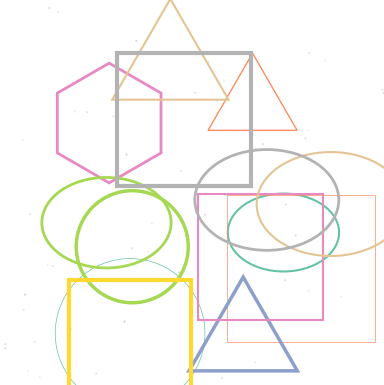[{"shape": "oval", "thickness": 1.5, "radius": 0.72, "center": [0.736, 0.396]}, {"shape": "circle", "thickness": 0.5, "radius": 0.97, "center": [0.338, 0.134]}, {"shape": "square", "thickness": 0.5, "radius": 0.96, "center": [0.782, 0.303]}, {"shape": "triangle", "thickness": 1, "radius": 0.67, "center": [0.656, 0.728]}, {"shape": "triangle", "thickness": 2.5, "radius": 0.81, "center": [0.632, 0.118]}, {"shape": "square", "thickness": 1.5, "radius": 0.81, "center": [0.676, 0.332]}, {"shape": "hexagon", "thickness": 2, "radius": 0.78, "center": [0.284, 0.681]}, {"shape": "circle", "thickness": 2.5, "radius": 0.73, "center": [0.344, 0.359]}, {"shape": "oval", "thickness": 2, "radius": 0.84, "center": [0.277, 0.422]}, {"shape": "square", "thickness": 3, "radius": 0.79, "center": [0.338, 0.115]}, {"shape": "oval", "thickness": 1.5, "radius": 0.96, "center": [0.859, 0.47]}, {"shape": "triangle", "thickness": 1.5, "radius": 0.87, "center": [0.442, 0.828]}, {"shape": "square", "thickness": 3, "radius": 0.87, "center": [0.477, 0.69]}, {"shape": "oval", "thickness": 2, "radius": 0.93, "center": [0.693, 0.481]}]